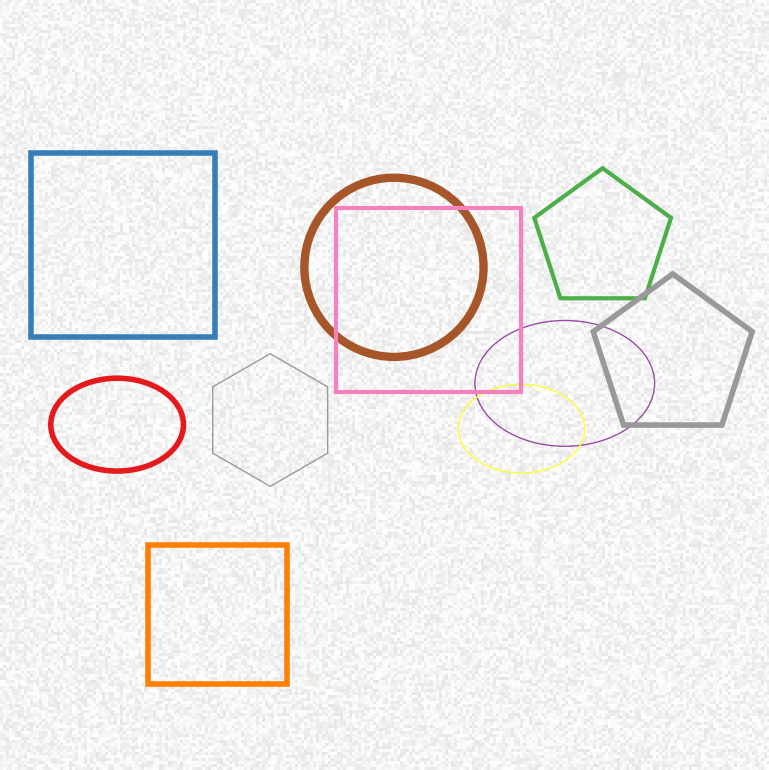[{"shape": "oval", "thickness": 2, "radius": 0.43, "center": [0.152, 0.449]}, {"shape": "square", "thickness": 2, "radius": 0.6, "center": [0.16, 0.682]}, {"shape": "pentagon", "thickness": 1.5, "radius": 0.47, "center": [0.783, 0.688]}, {"shape": "oval", "thickness": 0.5, "radius": 0.58, "center": [0.733, 0.502]}, {"shape": "square", "thickness": 2, "radius": 0.45, "center": [0.283, 0.202]}, {"shape": "oval", "thickness": 0.5, "radius": 0.41, "center": [0.677, 0.443]}, {"shape": "circle", "thickness": 3, "radius": 0.58, "center": [0.512, 0.653]}, {"shape": "square", "thickness": 1.5, "radius": 0.6, "center": [0.556, 0.61]}, {"shape": "hexagon", "thickness": 0.5, "radius": 0.43, "center": [0.351, 0.455]}, {"shape": "pentagon", "thickness": 2, "radius": 0.54, "center": [0.874, 0.536]}]